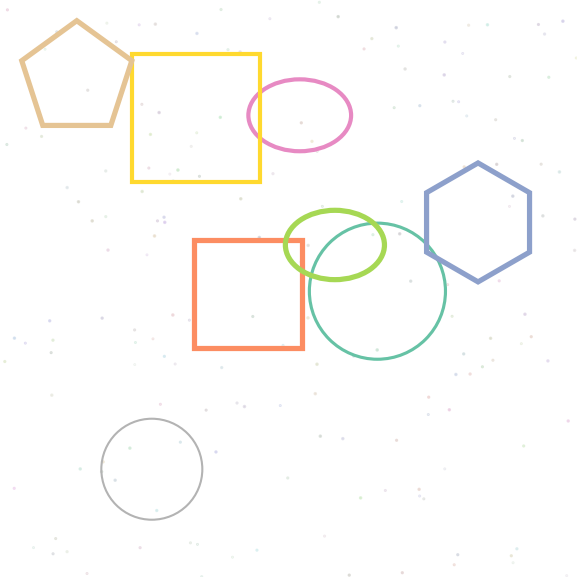[{"shape": "circle", "thickness": 1.5, "radius": 0.59, "center": [0.654, 0.495]}, {"shape": "square", "thickness": 2.5, "radius": 0.47, "center": [0.429, 0.49]}, {"shape": "hexagon", "thickness": 2.5, "radius": 0.51, "center": [0.828, 0.614]}, {"shape": "oval", "thickness": 2, "radius": 0.44, "center": [0.519, 0.8]}, {"shape": "oval", "thickness": 2.5, "radius": 0.43, "center": [0.58, 0.575]}, {"shape": "square", "thickness": 2, "radius": 0.56, "center": [0.339, 0.795]}, {"shape": "pentagon", "thickness": 2.5, "radius": 0.5, "center": [0.133, 0.863]}, {"shape": "circle", "thickness": 1, "radius": 0.44, "center": [0.263, 0.187]}]